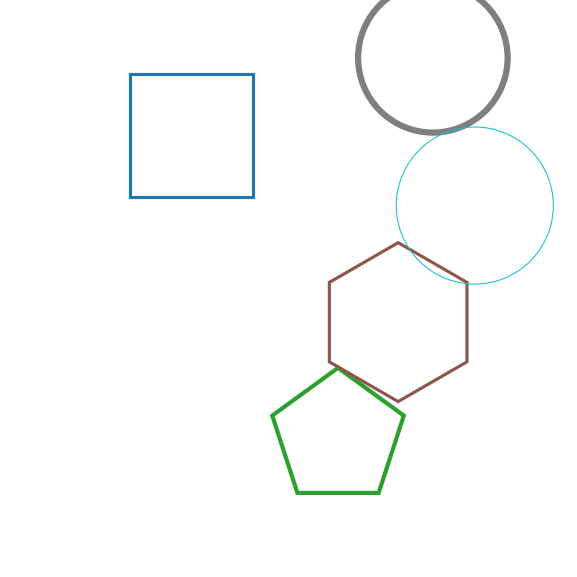[{"shape": "square", "thickness": 1.5, "radius": 0.53, "center": [0.331, 0.765]}, {"shape": "pentagon", "thickness": 2, "radius": 0.6, "center": [0.585, 0.242]}, {"shape": "hexagon", "thickness": 1.5, "radius": 0.69, "center": [0.689, 0.441]}, {"shape": "circle", "thickness": 3, "radius": 0.65, "center": [0.75, 0.899]}, {"shape": "circle", "thickness": 0.5, "radius": 0.68, "center": [0.822, 0.643]}]